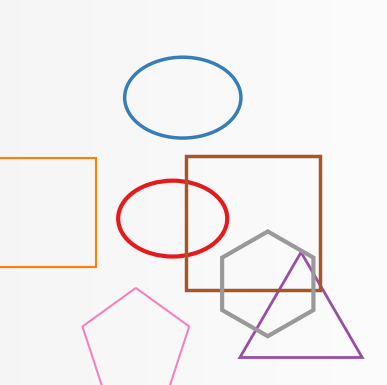[{"shape": "oval", "thickness": 3, "radius": 0.7, "center": [0.446, 0.432]}, {"shape": "oval", "thickness": 2.5, "radius": 0.75, "center": [0.472, 0.746]}, {"shape": "triangle", "thickness": 2, "radius": 0.91, "center": [0.777, 0.163]}, {"shape": "square", "thickness": 1.5, "radius": 0.71, "center": [0.107, 0.448]}, {"shape": "square", "thickness": 2.5, "radius": 0.87, "center": [0.653, 0.421]}, {"shape": "pentagon", "thickness": 1.5, "radius": 0.72, "center": [0.351, 0.107]}, {"shape": "hexagon", "thickness": 3, "radius": 0.68, "center": [0.691, 0.263]}]